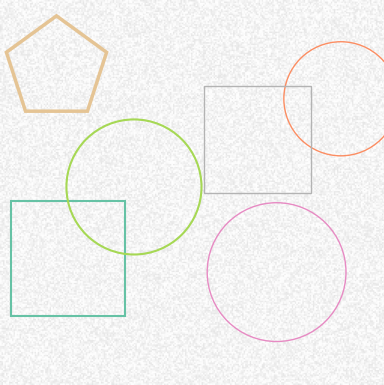[{"shape": "square", "thickness": 1.5, "radius": 0.74, "center": [0.177, 0.328]}, {"shape": "circle", "thickness": 1, "radius": 0.74, "center": [0.885, 0.743]}, {"shape": "circle", "thickness": 1, "radius": 0.9, "center": [0.718, 0.293]}, {"shape": "circle", "thickness": 1.5, "radius": 0.88, "center": [0.348, 0.514]}, {"shape": "pentagon", "thickness": 2.5, "radius": 0.68, "center": [0.147, 0.822]}, {"shape": "square", "thickness": 1, "radius": 0.69, "center": [0.67, 0.638]}]